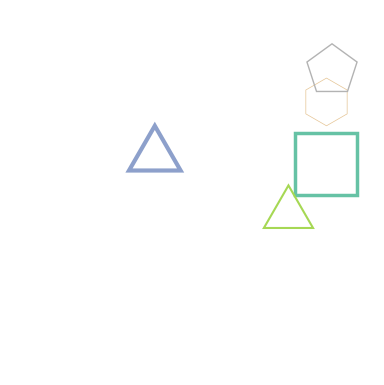[{"shape": "square", "thickness": 2.5, "radius": 0.4, "center": [0.847, 0.574]}, {"shape": "triangle", "thickness": 3, "radius": 0.39, "center": [0.402, 0.596]}, {"shape": "triangle", "thickness": 1.5, "radius": 0.37, "center": [0.749, 0.445]}, {"shape": "hexagon", "thickness": 0.5, "radius": 0.31, "center": [0.848, 0.735]}, {"shape": "pentagon", "thickness": 1, "radius": 0.34, "center": [0.862, 0.818]}]